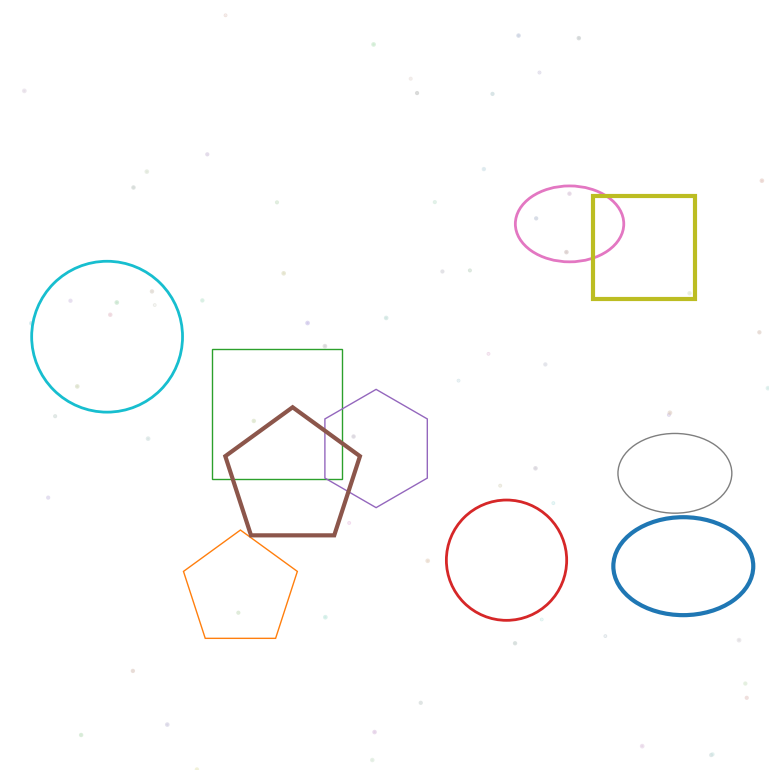[{"shape": "oval", "thickness": 1.5, "radius": 0.45, "center": [0.887, 0.265]}, {"shape": "pentagon", "thickness": 0.5, "radius": 0.39, "center": [0.312, 0.234]}, {"shape": "square", "thickness": 0.5, "radius": 0.42, "center": [0.36, 0.462]}, {"shape": "circle", "thickness": 1, "radius": 0.39, "center": [0.658, 0.272]}, {"shape": "hexagon", "thickness": 0.5, "radius": 0.38, "center": [0.488, 0.418]}, {"shape": "pentagon", "thickness": 1.5, "radius": 0.46, "center": [0.38, 0.379]}, {"shape": "oval", "thickness": 1, "radius": 0.35, "center": [0.74, 0.709]}, {"shape": "oval", "thickness": 0.5, "radius": 0.37, "center": [0.876, 0.385]}, {"shape": "square", "thickness": 1.5, "radius": 0.33, "center": [0.836, 0.679]}, {"shape": "circle", "thickness": 1, "radius": 0.49, "center": [0.139, 0.563]}]